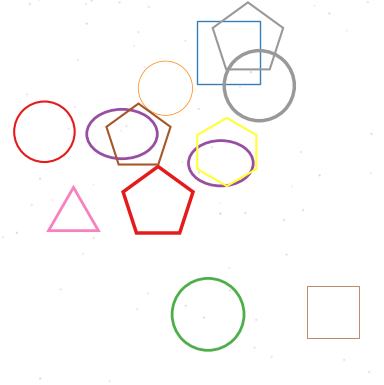[{"shape": "circle", "thickness": 1.5, "radius": 0.39, "center": [0.115, 0.658]}, {"shape": "pentagon", "thickness": 2.5, "radius": 0.48, "center": [0.411, 0.472]}, {"shape": "square", "thickness": 1, "radius": 0.41, "center": [0.593, 0.863]}, {"shape": "circle", "thickness": 2, "radius": 0.47, "center": [0.54, 0.183]}, {"shape": "oval", "thickness": 2, "radius": 0.46, "center": [0.317, 0.652]}, {"shape": "oval", "thickness": 2, "radius": 0.42, "center": [0.574, 0.576]}, {"shape": "circle", "thickness": 0.5, "radius": 0.35, "center": [0.43, 0.771]}, {"shape": "hexagon", "thickness": 1.5, "radius": 0.44, "center": [0.589, 0.605]}, {"shape": "square", "thickness": 0.5, "radius": 0.34, "center": [0.866, 0.19]}, {"shape": "pentagon", "thickness": 1.5, "radius": 0.44, "center": [0.36, 0.643]}, {"shape": "triangle", "thickness": 2, "radius": 0.37, "center": [0.191, 0.438]}, {"shape": "pentagon", "thickness": 1.5, "radius": 0.48, "center": [0.644, 0.898]}, {"shape": "circle", "thickness": 2.5, "radius": 0.46, "center": [0.673, 0.777]}]